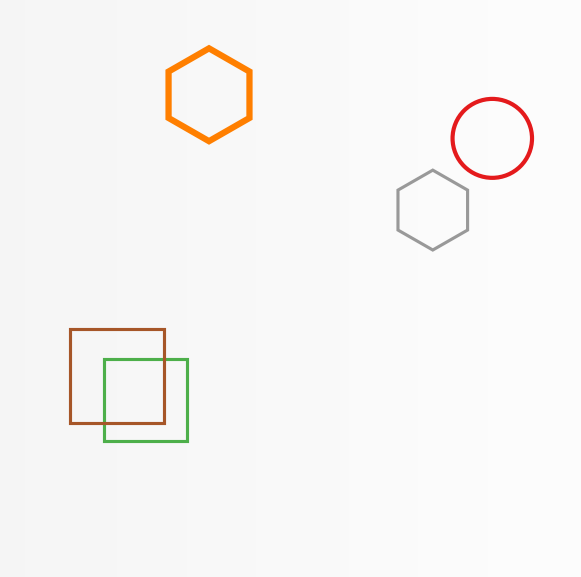[{"shape": "circle", "thickness": 2, "radius": 0.34, "center": [0.847, 0.76]}, {"shape": "square", "thickness": 1.5, "radius": 0.36, "center": [0.251, 0.307]}, {"shape": "hexagon", "thickness": 3, "radius": 0.4, "center": [0.36, 0.835]}, {"shape": "square", "thickness": 1.5, "radius": 0.4, "center": [0.202, 0.348]}, {"shape": "hexagon", "thickness": 1.5, "radius": 0.35, "center": [0.745, 0.635]}]